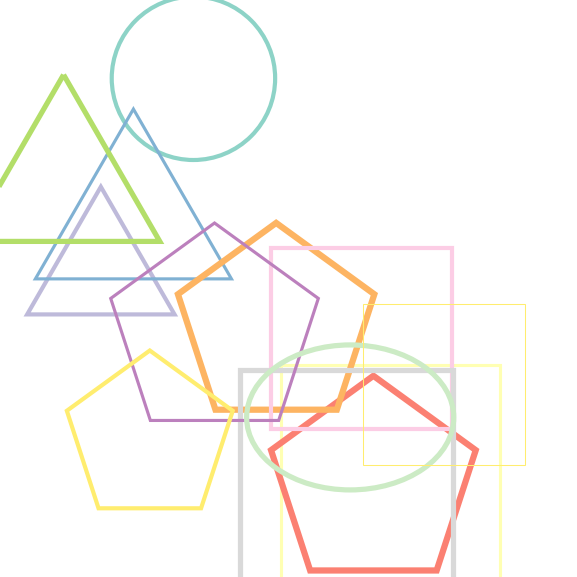[{"shape": "circle", "thickness": 2, "radius": 0.71, "center": [0.335, 0.864]}, {"shape": "square", "thickness": 1.5, "radius": 0.95, "center": [0.676, 0.178]}, {"shape": "triangle", "thickness": 2, "radius": 0.74, "center": [0.175, 0.528]}, {"shape": "pentagon", "thickness": 3, "radius": 0.93, "center": [0.647, 0.162]}, {"shape": "triangle", "thickness": 1.5, "radius": 0.98, "center": [0.231, 0.614]}, {"shape": "pentagon", "thickness": 3, "radius": 0.89, "center": [0.478, 0.434]}, {"shape": "triangle", "thickness": 2.5, "radius": 0.96, "center": [0.11, 0.677]}, {"shape": "square", "thickness": 2, "radius": 0.79, "center": [0.626, 0.413]}, {"shape": "square", "thickness": 2.5, "radius": 0.92, "center": [0.601, 0.175]}, {"shape": "pentagon", "thickness": 1.5, "radius": 0.94, "center": [0.371, 0.424]}, {"shape": "oval", "thickness": 2.5, "radius": 0.9, "center": [0.606, 0.276]}, {"shape": "square", "thickness": 0.5, "radius": 0.7, "center": [0.769, 0.333]}, {"shape": "pentagon", "thickness": 2, "radius": 0.76, "center": [0.259, 0.241]}]